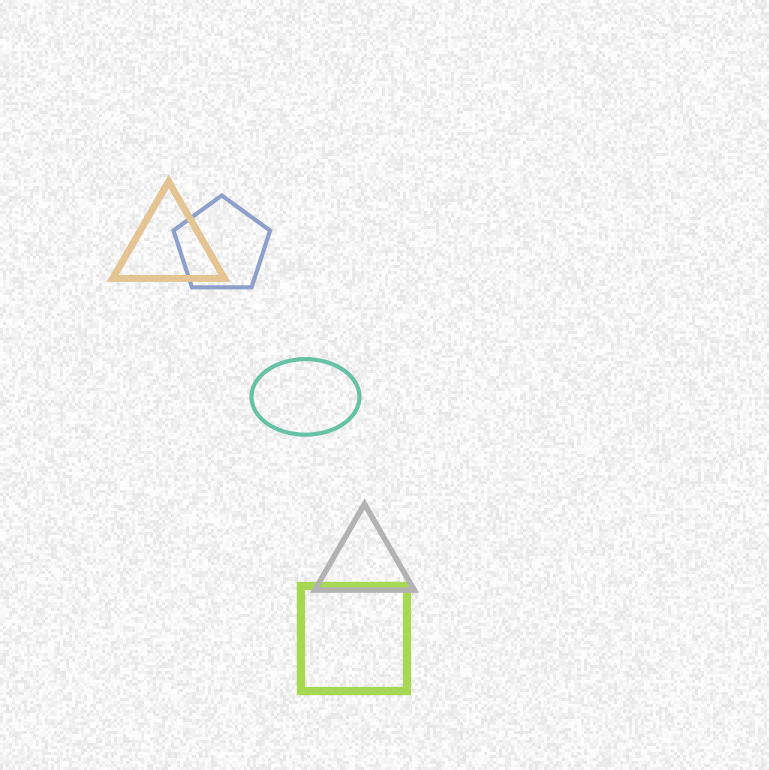[{"shape": "oval", "thickness": 1.5, "radius": 0.35, "center": [0.397, 0.485]}, {"shape": "pentagon", "thickness": 1.5, "radius": 0.33, "center": [0.288, 0.68]}, {"shape": "square", "thickness": 3, "radius": 0.34, "center": [0.46, 0.171]}, {"shape": "triangle", "thickness": 2.5, "radius": 0.42, "center": [0.219, 0.68]}, {"shape": "triangle", "thickness": 2, "radius": 0.37, "center": [0.473, 0.271]}]